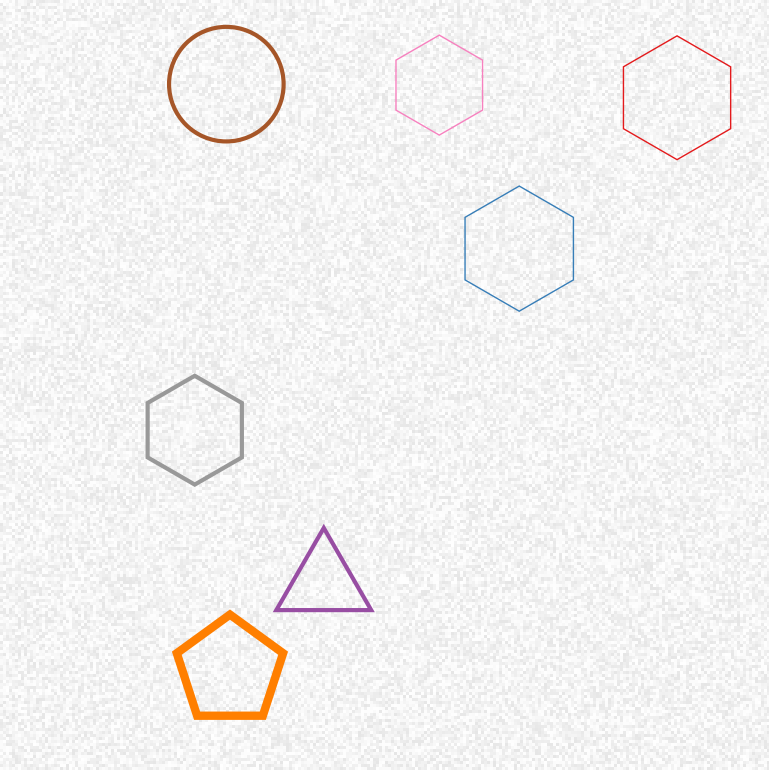[{"shape": "hexagon", "thickness": 0.5, "radius": 0.4, "center": [0.879, 0.873]}, {"shape": "hexagon", "thickness": 0.5, "radius": 0.41, "center": [0.674, 0.677]}, {"shape": "triangle", "thickness": 1.5, "radius": 0.36, "center": [0.42, 0.243]}, {"shape": "pentagon", "thickness": 3, "radius": 0.36, "center": [0.299, 0.129]}, {"shape": "circle", "thickness": 1.5, "radius": 0.37, "center": [0.294, 0.891]}, {"shape": "hexagon", "thickness": 0.5, "radius": 0.32, "center": [0.57, 0.889]}, {"shape": "hexagon", "thickness": 1.5, "radius": 0.35, "center": [0.253, 0.441]}]